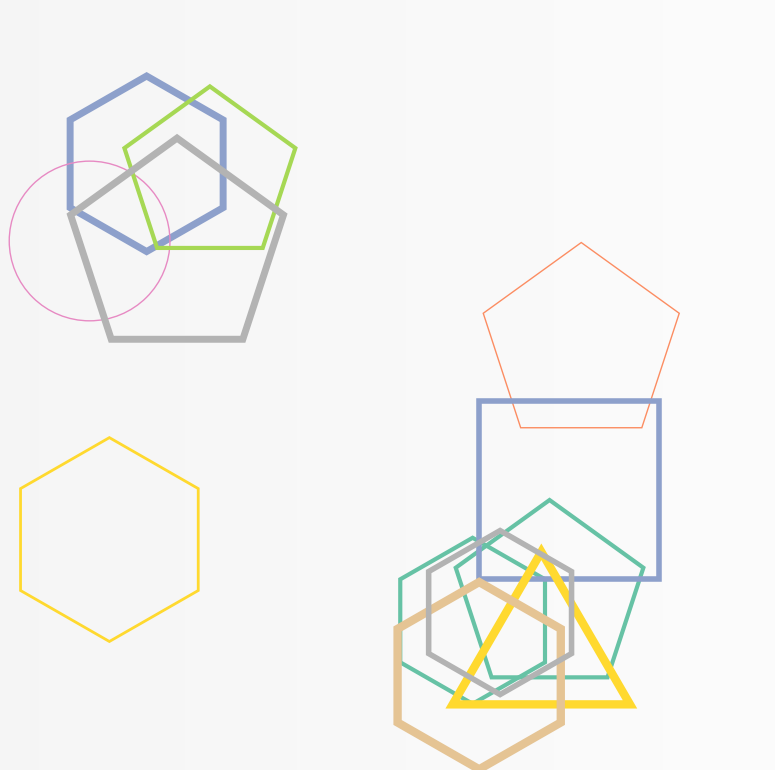[{"shape": "pentagon", "thickness": 1.5, "radius": 0.64, "center": [0.709, 0.223]}, {"shape": "hexagon", "thickness": 1.5, "radius": 0.54, "center": [0.61, 0.194]}, {"shape": "pentagon", "thickness": 0.5, "radius": 0.66, "center": [0.75, 0.552]}, {"shape": "hexagon", "thickness": 2.5, "radius": 0.57, "center": [0.189, 0.787]}, {"shape": "square", "thickness": 2, "radius": 0.58, "center": [0.734, 0.364]}, {"shape": "circle", "thickness": 0.5, "radius": 0.52, "center": [0.116, 0.687]}, {"shape": "pentagon", "thickness": 1.5, "radius": 0.58, "center": [0.271, 0.772]}, {"shape": "triangle", "thickness": 3, "radius": 0.66, "center": [0.698, 0.151]}, {"shape": "hexagon", "thickness": 1, "radius": 0.66, "center": [0.141, 0.299]}, {"shape": "hexagon", "thickness": 3, "radius": 0.61, "center": [0.618, 0.122]}, {"shape": "hexagon", "thickness": 2, "radius": 0.53, "center": [0.645, 0.204]}, {"shape": "pentagon", "thickness": 2.5, "radius": 0.72, "center": [0.228, 0.676]}]